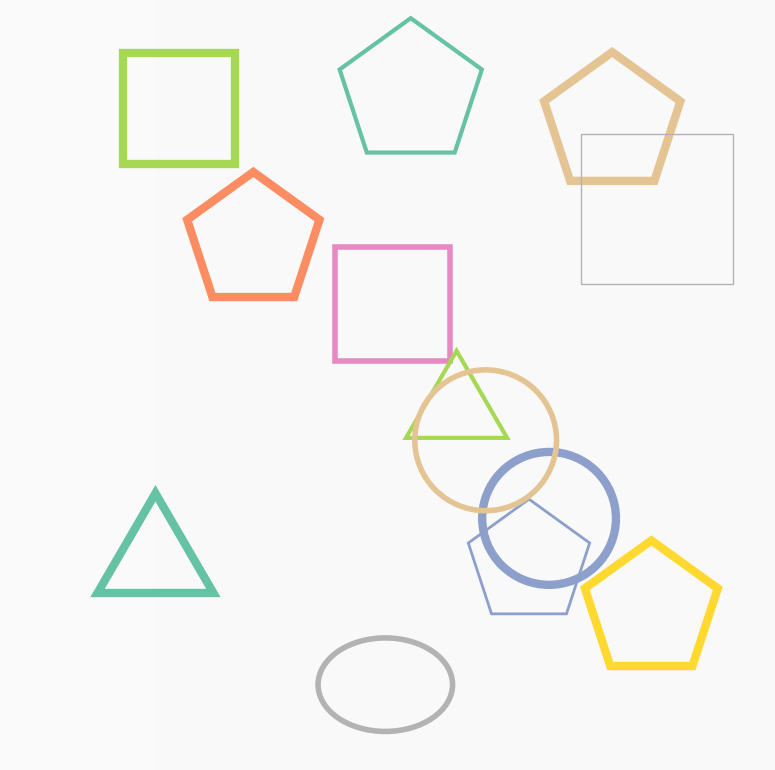[{"shape": "triangle", "thickness": 3, "radius": 0.43, "center": [0.201, 0.273]}, {"shape": "pentagon", "thickness": 1.5, "radius": 0.48, "center": [0.53, 0.88]}, {"shape": "pentagon", "thickness": 3, "radius": 0.45, "center": [0.327, 0.687]}, {"shape": "pentagon", "thickness": 1, "radius": 0.41, "center": [0.683, 0.269]}, {"shape": "circle", "thickness": 3, "radius": 0.43, "center": [0.708, 0.327]}, {"shape": "square", "thickness": 2, "radius": 0.37, "center": [0.507, 0.606]}, {"shape": "triangle", "thickness": 1.5, "radius": 0.38, "center": [0.589, 0.469]}, {"shape": "square", "thickness": 3, "radius": 0.36, "center": [0.23, 0.859]}, {"shape": "pentagon", "thickness": 3, "radius": 0.45, "center": [0.84, 0.208]}, {"shape": "circle", "thickness": 2, "radius": 0.46, "center": [0.627, 0.428]}, {"shape": "pentagon", "thickness": 3, "radius": 0.46, "center": [0.79, 0.84]}, {"shape": "square", "thickness": 0.5, "radius": 0.49, "center": [0.848, 0.729]}, {"shape": "oval", "thickness": 2, "radius": 0.43, "center": [0.497, 0.111]}]